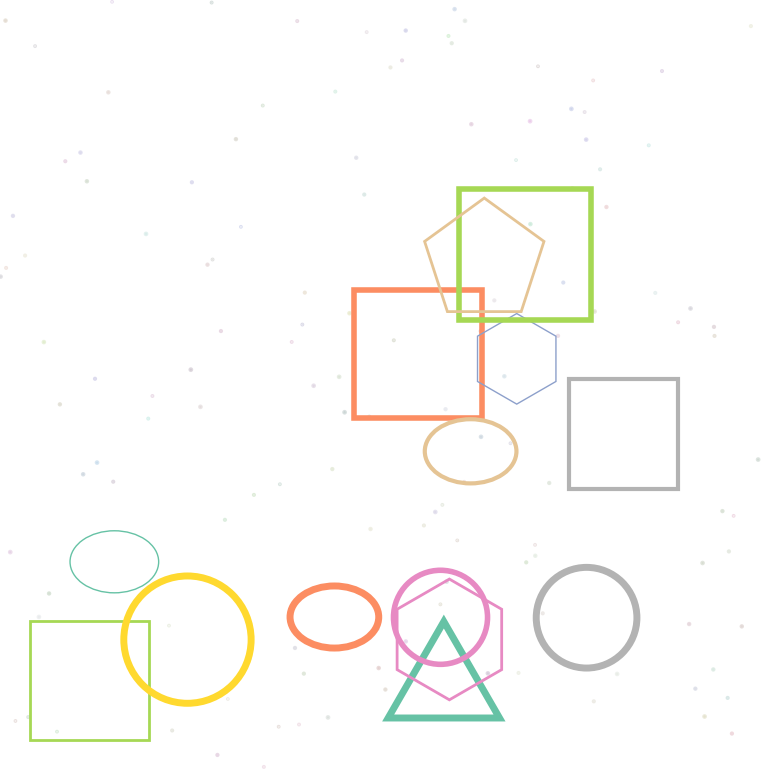[{"shape": "triangle", "thickness": 2.5, "radius": 0.42, "center": [0.576, 0.109]}, {"shape": "oval", "thickness": 0.5, "radius": 0.29, "center": [0.149, 0.27]}, {"shape": "oval", "thickness": 2.5, "radius": 0.29, "center": [0.434, 0.199]}, {"shape": "square", "thickness": 2, "radius": 0.42, "center": [0.543, 0.54]}, {"shape": "hexagon", "thickness": 0.5, "radius": 0.29, "center": [0.671, 0.534]}, {"shape": "hexagon", "thickness": 1, "radius": 0.39, "center": [0.584, 0.17]}, {"shape": "circle", "thickness": 2, "radius": 0.31, "center": [0.572, 0.198]}, {"shape": "square", "thickness": 1, "radius": 0.39, "center": [0.116, 0.116]}, {"shape": "square", "thickness": 2, "radius": 0.43, "center": [0.682, 0.669]}, {"shape": "circle", "thickness": 2.5, "radius": 0.41, "center": [0.243, 0.169]}, {"shape": "oval", "thickness": 1.5, "radius": 0.3, "center": [0.611, 0.414]}, {"shape": "pentagon", "thickness": 1, "radius": 0.41, "center": [0.629, 0.661]}, {"shape": "circle", "thickness": 2.5, "radius": 0.33, "center": [0.762, 0.198]}, {"shape": "square", "thickness": 1.5, "radius": 0.36, "center": [0.81, 0.437]}]